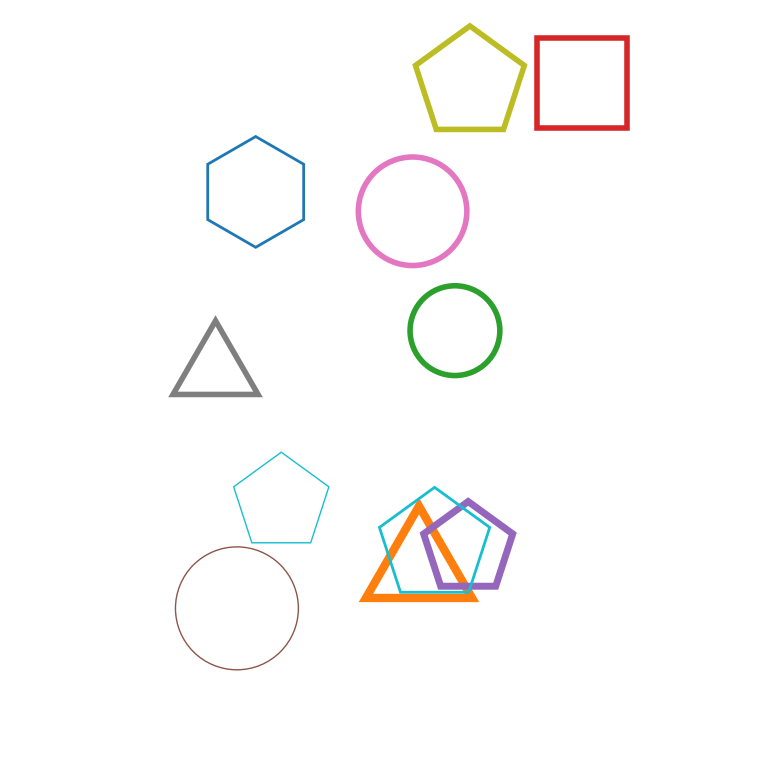[{"shape": "hexagon", "thickness": 1, "radius": 0.36, "center": [0.332, 0.751]}, {"shape": "triangle", "thickness": 3, "radius": 0.4, "center": [0.544, 0.263]}, {"shape": "circle", "thickness": 2, "radius": 0.29, "center": [0.591, 0.571]}, {"shape": "square", "thickness": 2, "radius": 0.29, "center": [0.756, 0.892]}, {"shape": "pentagon", "thickness": 2.5, "radius": 0.3, "center": [0.608, 0.288]}, {"shape": "circle", "thickness": 0.5, "radius": 0.4, "center": [0.308, 0.21]}, {"shape": "circle", "thickness": 2, "radius": 0.35, "center": [0.536, 0.726]}, {"shape": "triangle", "thickness": 2, "radius": 0.32, "center": [0.28, 0.52]}, {"shape": "pentagon", "thickness": 2, "radius": 0.37, "center": [0.61, 0.892]}, {"shape": "pentagon", "thickness": 0.5, "radius": 0.33, "center": [0.365, 0.348]}, {"shape": "pentagon", "thickness": 1, "radius": 0.38, "center": [0.564, 0.292]}]